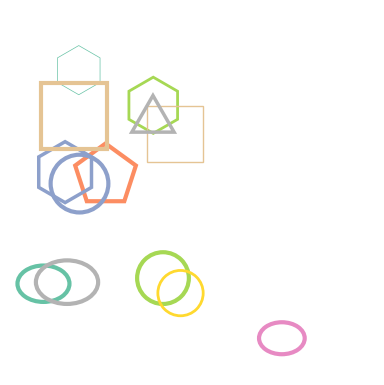[{"shape": "oval", "thickness": 3, "radius": 0.34, "center": [0.113, 0.263]}, {"shape": "hexagon", "thickness": 0.5, "radius": 0.32, "center": [0.205, 0.818]}, {"shape": "pentagon", "thickness": 3, "radius": 0.41, "center": [0.274, 0.544]}, {"shape": "circle", "thickness": 3, "radius": 0.37, "center": [0.206, 0.523]}, {"shape": "hexagon", "thickness": 2.5, "radius": 0.4, "center": [0.169, 0.553]}, {"shape": "oval", "thickness": 3, "radius": 0.3, "center": [0.732, 0.121]}, {"shape": "circle", "thickness": 3, "radius": 0.34, "center": [0.423, 0.278]}, {"shape": "hexagon", "thickness": 2, "radius": 0.36, "center": [0.398, 0.727]}, {"shape": "circle", "thickness": 2, "radius": 0.29, "center": [0.469, 0.239]}, {"shape": "square", "thickness": 1, "radius": 0.36, "center": [0.454, 0.652]}, {"shape": "square", "thickness": 3, "radius": 0.43, "center": [0.192, 0.7]}, {"shape": "triangle", "thickness": 2.5, "radius": 0.32, "center": [0.397, 0.688]}, {"shape": "oval", "thickness": 3, "radius": 0.4, "center": [0.174, 0.267]}]